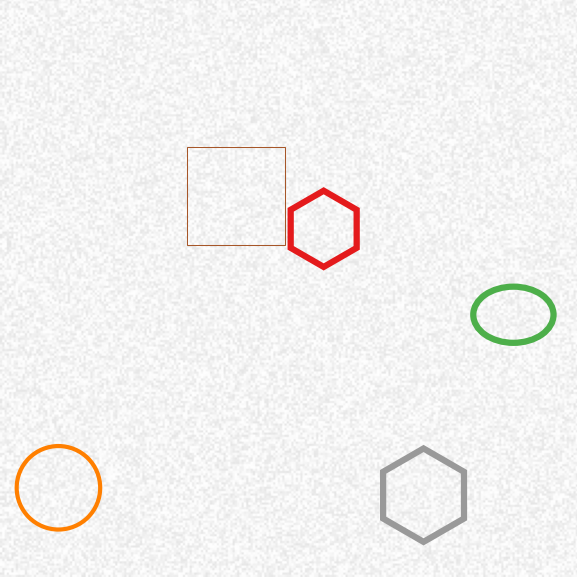[{"shape": "hexagon", "thickness": 3, "radius": 0.33, "center": [0.56, 0.603]}, {"shape": "oval", "thickness": 3, "radius": 0.35, "center": [0.889, 0.454]}, {"shape": "circle", "thickness": 2, "radius": 0.36, "center": [0.101, 0.154]}, {"shape": "square", "thickness": 0.5, "radius": 0.42, "center": [0.409, 0.659]}, {"shape": "hexagon", "thickness": 3, "radius": 0.4, "center": [0.733, 0.142]}]